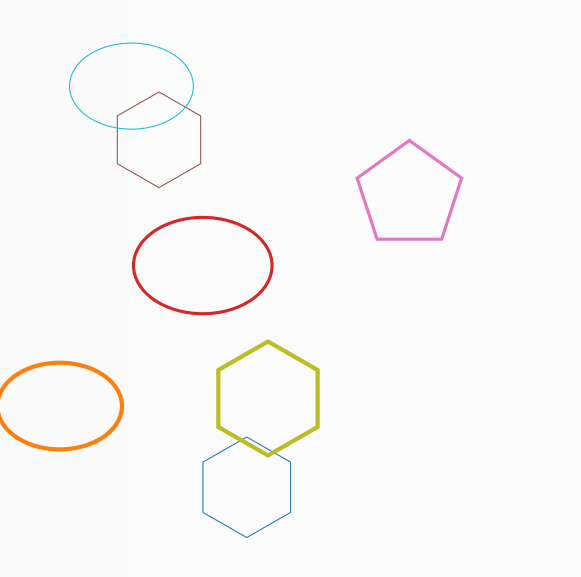[{"shape": "hexagon", "thickness": 0.5, "radius": 0.44, "center": [0.425, 0.155]}, {"shape": "oval", "thickness": 2, "radius": 0.54, "center": [0.103, 0.296]}, {"shape": "oval", "thickness": 1.5, "radius": 0.6, "center": [0.349, 0.539]}, {"shape": "hexagon", "thickness": 0.5, "radius": 0.41, "center": [0.274, 0.757]}, {"shape": "pentagon", "thickness": 1.5, "radius": 0.47, "center": [0.704, 0.661]}, {"shape": "hexagon", "thickness": 2, "radius": 0.49, "center": [0.461, 0.309]}, {"shape": "oval", "thickness": 0.5, "radius": 0.53, "center": [0.226, 0.85]}]